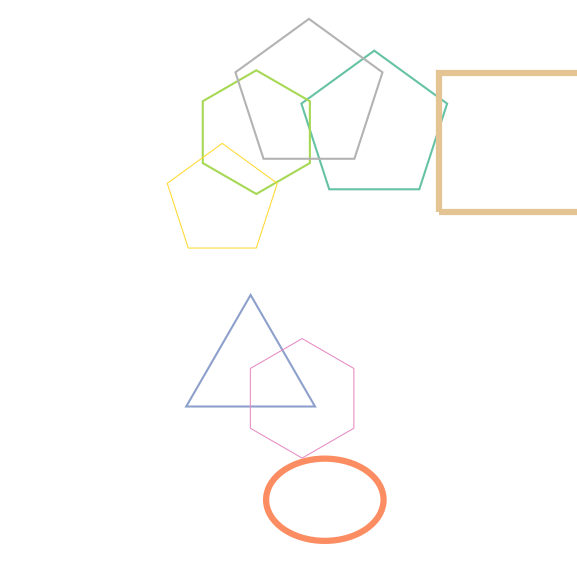[{"shape": "pentagon", "thickness": 1, "radius": 0.66, "center": [0.648, 0.779]}, {"shape": "oval", "thickness": 3, "radius": 0.51, "center": [0.562, 0.134]}, {"shape": "triangle", "thickness": 1, "radius": 0.64, "center": [0.434, 0.36]}, {"shape": "hexagon", "thickness": 0.5, "radius": 0.52, "center": [0.523, 0.309]}, {"shape": "hexagon", "thickness": 1, "radius": 0.54, "center": [0.444, 0.77]}, {"shape": "pentagon", "thickness": 0.5, "radius": 0.5, "center": [0.385, 0.651]}, {"shape": "square", "thickness": 3, "radius": 0.6, "center": [0.88, 0.752]}, {"shape": "pentagon", "thickness": 1, "radius": 0.67, "center": [0.535, 0.833]}]